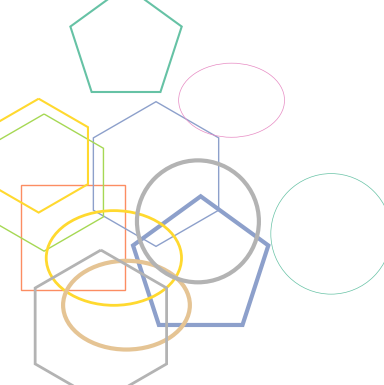[{"shape": "pentagon", "thickness": 1.5, "radius": 0.76, "center": [0.327, 0.884]}, {"shape": "circle", "thickness": 0.5, "radius": 0.78, "center": [0.86, 0.393]}, {"shape": "square", "thickness": 1, "radius": 0.68, "center": [0.189, 0.383]}, {"shape": "pentagon", "thickness": 3, "radius": 0.92, "center": [0.521, 0.305]}, {"shape": "hexagon", "thickness": 1, "radius": 0.94, "center": [0.405, 0.548]}, {"shape": "oval", "thickness": 0.5, "radius": 0.69, "center": [0.602, 0.74]}, {"shape": "hexagon", "thickness": 1, "radius": 0.89, "center": [0.114, 0.526]}, {"shape": "hexagon", "thickness": 1.5, "radius": 0.74, "center": [0.1, 0.596]}, {"shape": "oval", "thickness": 2, "radius": 0.88, "center": [0.296, 0.33]}, {"shape": "oval", "thickness": 3, "radius": 0.82, "center": [0.329, 0.207]}, {"shape": "hexagon", "thickness": 2, "radius": 0.99, "center": [0.262, 0.153]}, {"shape": "circle", "thickness": 3, "radius": 0.79, "center": [0.514, 0.425]}]